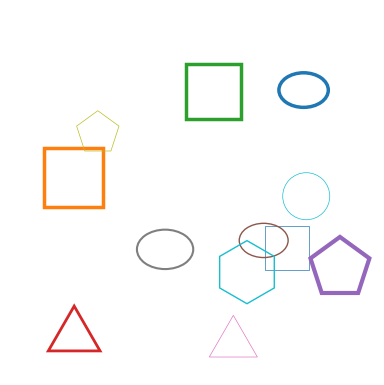[{"shape": "square", "thickness": 0.5, "radius": 0.29, "center": [0.746, 0.355]}, {"shape": "oval", "thickness": 2.5, "radius": 0.32, "center": [0.789, 0.766]}, {"shape": "square", "thickness": 2.5, "radius": 0.38, "center": [0.191, 0.539]}, {"shape": "square", "thickness": 2.5, "radius": 0.36, "center": [0.555, 0.763]}, {"shape": "triangle", "thickness": 2, "radius": 0.39, "center": [0.193, 0.127]}, {"shape": "pentagon", "thickness": 3, "radius": 0.4, "center": [0.883, 0.304]}, {"shape": "oval", "thickness": 1, "radius": 0.32, "center": [0.685, 0.375]}, {"shape": "triangle", "thickness": 0.5, "radius": 0.36, "center": [0.606, 0.109]}, {"shape": "oval", "thickness": 1.5, "radius": 0.37, "center": [0.429, 0.352]}, {"shape": "pentagon", "thickness": 0.5, "radius": 0.29, "center": [0.254, 0.655]}, {"shape": "hexagon", "thickness": 1, "radius": 0.41, "center": [0.641, 0.293]}, {"shape": "circle", "thickness": 0.5, "radius": 0.31, "center": [0.795, 0.49]}]